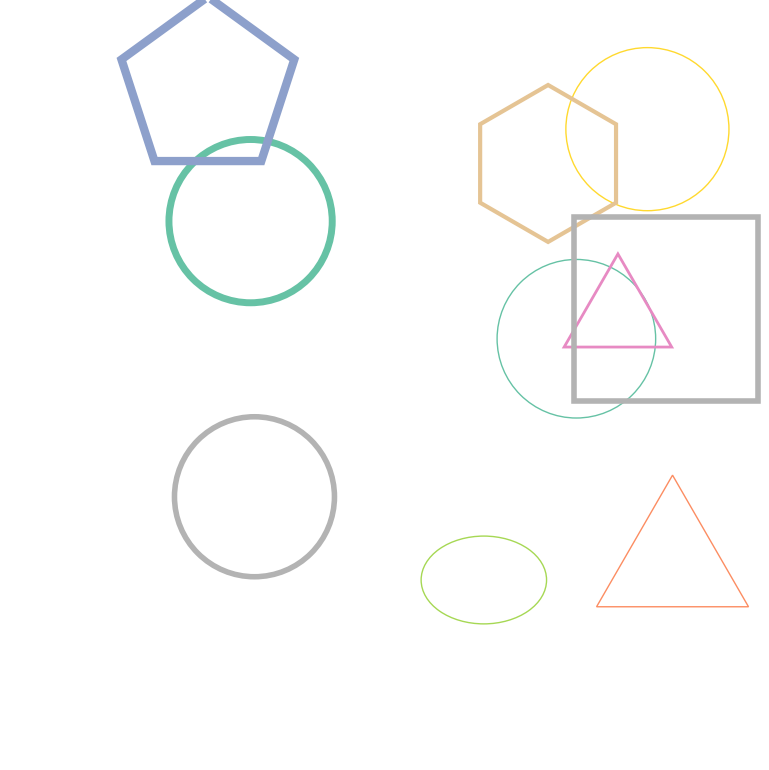[{"shape": "circle", "thickness": 0.5, "radius": 0.51, "center": [0.749, 0.56]}, {"shape": "circle", "thickness": 2.5, "radius": 0.53, "center": [0.325, 0.713]}, {"shape": "triangle", "thickness": 0.5, "radius": 0.57, "center": [0.873, 0.269]}, {"shape": "pentagon", "thickness": 3, "radius": 0.59, "center": [0.27, 0.886]}, {"shape": "triangle", "thickness": 1, "radius": 0.4, "center": [0.802, 0.59]}, {"shape": "oval", "thickness": 0.5, "radius": 0.41, "center": [0.628, 0.247]}, {"shape": "circle", "thickness": 0.5, "radius": 0.53, "center": [0.841, 0.832]}, {"shape": "hexagon", "thickness": 1.5, "radius": 0.51, "center": [0.712, 0.788]}, {"shape": "circle", "thickness": 2, "radius": 0.52, "center": [0.33, 0.355]}, {"shape": "square", "thickness": 2, "radius": 0.6, "center": [0.865, 0.599]}]